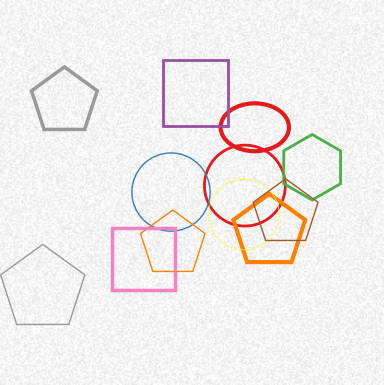[{"shape": "circle", "thickness": 2, "radius": 0.53, "center": [0.636, 0.518]}, {"shape": "oval", "thickness": 3, "radius": 0.44, "center": [0.662, 0.669]}, {"shape": "circle", "thickness": 1, "radius": 0.51, "center": [0.444, 0.501]}, {"shape": "hexagon", "thickness": 2, "radius": 0.43, "center": [0.811, 0.566]}, {"shape": "square", "thickness": 2, "radius": 0.43, "center": [0.508, 0.759]}, {"shape": "pentagon", "thickness": 1, "radius": 0.44, "center": [0.449, 0.366]}, {"shape": "pentagon", "thickness": 3, "radius": 0.49, "center": [0.7, 0.398]}, {"shape": "circle", "thickness": 0.5, "radius": 0.46, "center": [0.634, 0.443]}, {"shape": "pentagon", "thickness": 1, "radius": 0.44, "center": [0.742, 0.447]}, {"shape": "square", "thickness": 2.5, "radius": 0.41, "center": [0.373, 0.327]}, {"shape": "pentagon", "thickness": 1, "radius": 0.58, "center": [0.111, 0.25]}, {"shape": "pentagon", "thickness": 2.5, "radius": 0.45, "center": [0.167, 0.736]}]